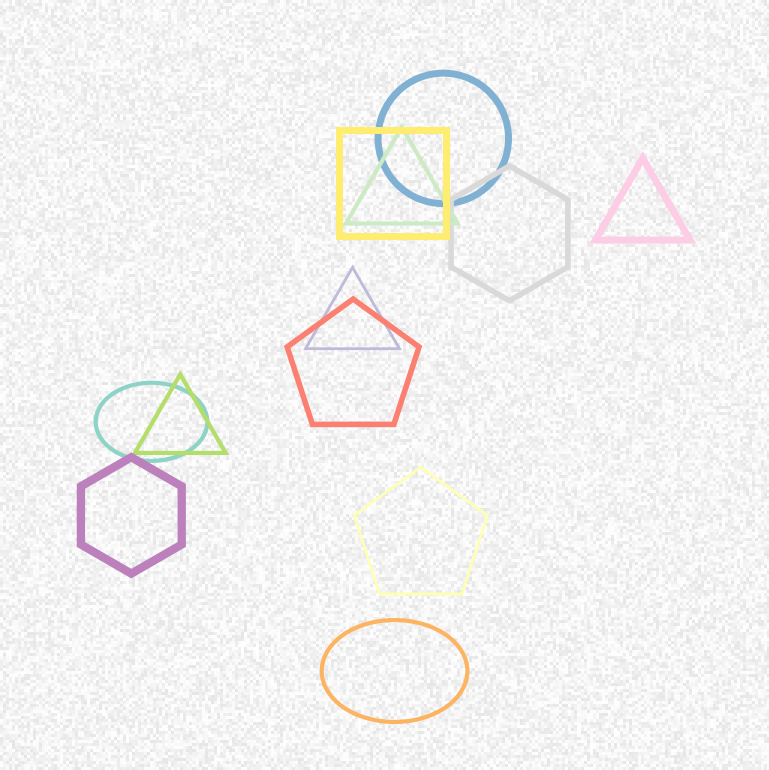[{"shape": "oval", "thickness": 1.5, "radius": 0.36, "center": [0.197, 0.452]}, {"shape": "pentagon", "thickness": 1, "radius": 0.46, "center": [0.546, 0.302]}, {"shape": "triangle", "thickness": 1, "radius": 0.35, "center": [0.458, 0.582]}, {"shape": "pentagon", "thickness": 2, "radius": 0.45, "center": [0.459, 0.522]}, {"shape": "circle", "thickness": 2.5, "radius": 0.42, "center": [0.576, 0.82]}, {"shape": "oval", "thickness": 1.5, "radius": 0.47, "center": [0.512, 0.129]}, {"shape": "triangle", "thickness": 1.5, "radius": 0.34, "center": [0.234, 0.446]}, {"shape": "triangle", "thickness": 2.5, "radius": 0.35, "center": [0.835, 0.724]}, {"shape": "hexagon", "thickness": 2, "radius": 0.44, "center": [0.662, 0.697]}, {"shape": "hexagon", "thickness": 3, "radius": 0.38, "center": [0.171, 0.331]}, {"shape": "triangle", "thickness": 1.5, "radius": 0.42, "center": [0.522, 0.752]}, {"shape": "square", "thickness": 2.5, "radius": 0.35, "center": [0.51, 0.762]}]